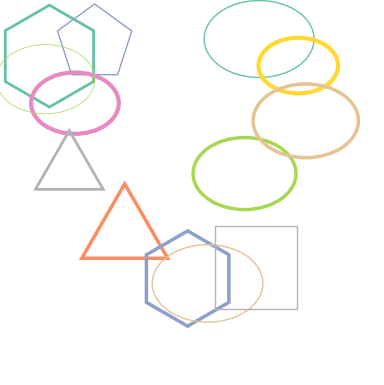[{"shape": "oval", "thickness": 1, "radius": 0.71, "center": [0.673, 0.899]}, {"shape": "hexagon", "thickness": 2, "radius": 0.66, "center": [0.128, 0.854]}, {"shape": "triangle", "thickness": 2.5, "radius": 0.64, "center": [0.324, 0.394]}, {"shape": "hexagon", "thickness": 2.5, "radius": 0.62, "center": [0.487, 0.277]}, {"shape": "pentagon", "thickness": 1, "radius": 0.51, "center": [0.246, 0.888]}, {"shape": "oval", "thickness": 3, "radius": 0.57, "center": [0.195, 0.732]}, {"shape": "oval", "thickness": 0.5, "radius": 0.64, "center": [0.118, 0.794]}, {"shape": "oval", "thickness": 2.5, "radius": 0.67, "center": [0.635, 0.549]}, {"shape": "oval", "thickness": 3, "radius": 0.52, "center": [0.775, 0.83]}, {"shape": "oval", "thickness": 2.5, "radius": 0.68, "center": [0.794, 0.686]}, {"shape": "oval", "thickness": 1, "radius": 0.72, "center": [0.539, 0.264]}, {"shape": "square", "thickness": 1, "radius": 0.53, "center": [0.664, 0.305]}, {"shape": "triangle", "thickness": 2, "radius": 0.51, "center": [0.18, 0.559]}]